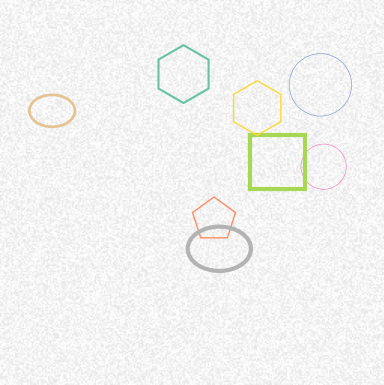[{"shape": "hexagon", "thickness": 1.5, "radius": 0.38, "center": [0.477, 0.808]}, {"shape": "pentagon", "thickness": 1, "radius": 0.29, "center": [0.556, 0.43]}, {"shape": "circle", "thickness": 0.5, "radius": 0.41, "center": [0.832, 0.78]}, {"shape": "circle", "thickness": 0.5, "radius": 0.29, "center": [0.841, 0.567]}, {"shape": "square", "thickness": 3, "radius": 0.36, "center": [0.72, 0.579]}, {"shape": "hexagon", "thickness": 1, "radius": 0.35, "center": [0.668, 0.719]}, {"shape": "oval", "thickness": 2, "radius": 0.3, "center": [0.136, 0.712]}, {"shape": "oval", "thickness": 3, "radius": 0.41, "center": [0.57, 0.354]}]